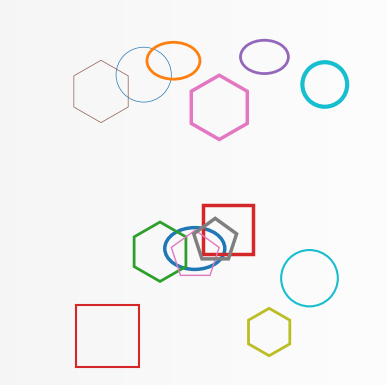[{"shape": "oval", "thickness": 2.5, "radius": 0.39, "center": [0.503, 0.354]}, {"shape": "circle", "thickness": 0.5, "radius": 0.36, "center": [0.371, 0.806]}, {"shape": "oval", "thickness": 2, "radius": 0.34, "center": [0.448, 0.842]}, {"shape": "hexagon", "thickness": 2, "radius": 0.39, "center": [0.413, 0.346]}, {"shape": "square", "thickness": 2.5, "radius": 0.32, "center": [0.589, 0.403]}, {"shape": "square", "thickness": 1.5, "radius": 0.4, "center": [0.277, 0.127]}, {"shape": "oval", "thickness": 2, "radius": 0.31, "center": [0.682, 0.852]}, {"shape": "hexagon", "thickness": 0.5, "radius": 0.4, "center": [0.261, 0.762]}, {"shape": "pentagon", "thickness": 1, "radius": 0.32, "center": [0.504, 0.337]}, {"shape": "hexagon", "thickness": 2.5, "radius": 0.42, "center": [0.566, 0.721]}, {"shape": "pentagon", "thickness": 2.5, "radius": 0.29, "center": [0.555, 0.375]}, {"shape": "hexagon", "thickness": 2, "radius": 0.31, "center": [0.695, 0.138]}, {"shape": "circle", "thickness": 1.5, "radius": 0.37, "center": [0.799, 0.277]}, {"shape": "circle", "thickness": 3, "radius": 0.29, "center": [0.838, 0.781]}]